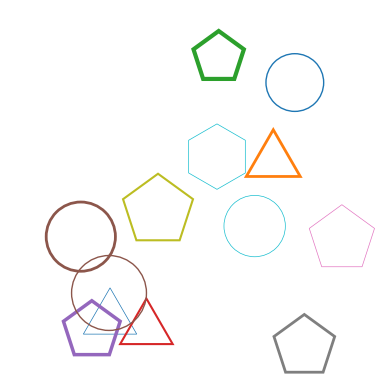[{"shape": "circle", "thickness": 1, "radius": 0.37, "center": [0.766, 0.786]}, {"shape": "triangle", "thickness": 0.5, "radius": 0.4, "center": [0.286, 0.172]}, {"shape": "triangle", "thickness": 2, "radius": 0.4, "center": [0.71, 0.582]}, {"shape": "pentagon", "thickness": 3, "radius": 0.34, "center": [0.568, 0.851]}, {"shape": "triangle", "thickness": 1.5, "radius": 0.39, "center": [0.38, 0.146]}, {"shape": "pentagon", "thickness": 2.5, "radius": 0.39, "center": [0.238, 0.141]}, {"shape": "circle", "thickness": 1, "radius": 0.49, "center": [0.283, 0.239]}, {"shape": "circle", "thickness": 2, "radius": 0.45, "center": [0.21, 0.385]}, {"shape": "pentagon", "thickness": 0.5, "radius": 0.45, "center": [0.888, 0.379]}, {"shape": "pentagon", "thickness": 2, "radius": 0.41, "center": [0.79, 0.1]}, {"shape": "pentagon", "thickness": 1.5, "radius": 0.48, "center": [0.41, 0.453]}, {"shape": "circle", "thickness": 0.5, "radius": 0.4, "center": [0.661, 0.413]}, {"shape": "hexagon", "thickness": 0.5, "radius": 0.42, "center": [0.564, 0.593]}]